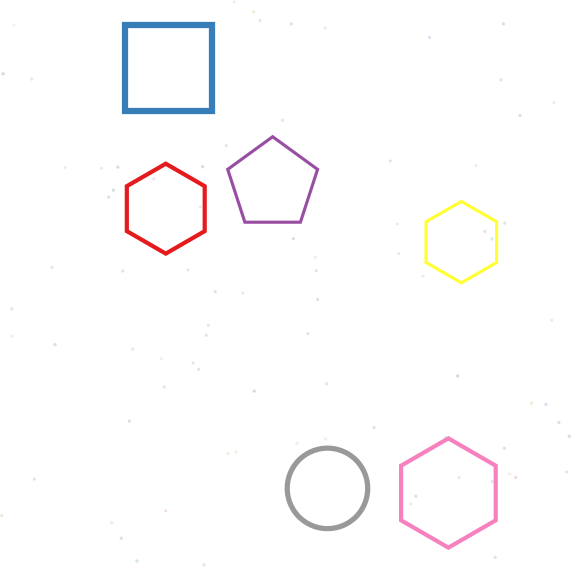[{"shape": "hexagon", "thickness": 2, "radius": 0.39, "center": [0.287, 0.638]}, {"shape": "square", "thickness": 3, "radius": 0.37, "center": [0.292, 0.881]}, {"shape": "pentagon", "thickness": 1.5, "radius": 0.41, "center": [0.472, 0.681]}, {"shape": "hexagon", "thickness": 1.5, "radius": 0.35, "center": [0.799, 0.58]}, {"shape": "hexagon", "thickness": 2, "radius": 0.47, "center": [0.776, 0.145]}, {"shape": "circle", "thickness": 2.5, "radius": 0.35, "center": [0.567, 0.153]}]